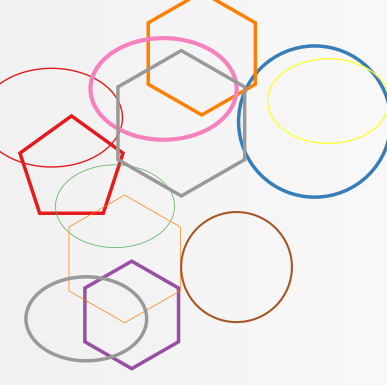[{"shape": "oval", "thickness": 1, "radius": 0.92, "center": [0.133, 0.694]}, {"shape": "pentagon", "thickness": 2.5, "radius": 0.7, "center": [0.184, 0.559]}, {"shape": "circle", "thickness": 2.5, "radius": 0.98, "center": [0.812, 0.684]}, {"shape": "oval", "thickness": 0.5, "radius": 0.77, "center": [0.297, 0.464]}, {"shape": "hexagon", "thickness": 2.5, "radius": 0.7, "center": [0.34, 0.182]}, {"shape": "hexagon", "thickness": 2.5, "radius": 0.8, "center": [0.521, 0.861]}, {"shape": "hexagon", "thickness": 0.5, "radius": 0.83, "center": [0.322, 0.327]}, {"shape": "oval", "thickness": 1, "radius": 0.78, "center": [0.847, 0.737]}, {"shape": "circle", "thickness": 1.5, "radius": 0.71, "center": [0.61, 0.306]}, {"shape": "oval", "thickness": 3, "radius": 0.94, "center": [0.422, 0.769]}, {"shape": "hexagon", "thickness": 2.5, "radius": 0.94, "center": [0.468, 0.68]}, {"shape": "oval", "thickness": 2.5, "radius": 0.78, "center": [0.223, 0.172]}]